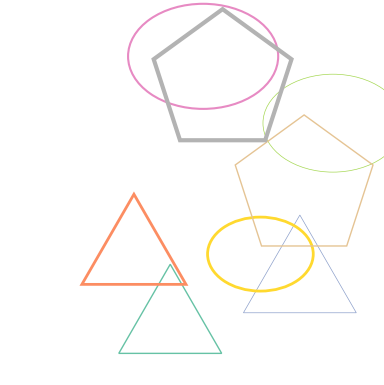[{"shape": "triangle", "thickness": 1, "radius": 0.77, "center": [0.442, 0.159]}, {"shape": "triangle", "thickness": 2, "radius": 0.78, "center": [0.348, 0.339]}, {"shape": "triangle", "thickness": 0.5, "radius": 0.85, "center": [0.779, 0.272]}, {"shape": "oval", "thickness": 1.5, "radius": 0.97, "center": [0.528, 0.854]}, {"shape": "oval", "thickness": 0.5, "radius": 0.91, "center": [0.865, 0.68]}, {"shape": "oval", "thickness": 2, "radius": 0.69, "center": [0.676, 0.34]}, {"shape": "pentagon", "thickness": 1, "radius": 0.94, "center": [0.79, 0.513]}, {"shape": "pentagon", "thickness": 3, "radius": 0.94, "center": [0.578, 0.788]}]